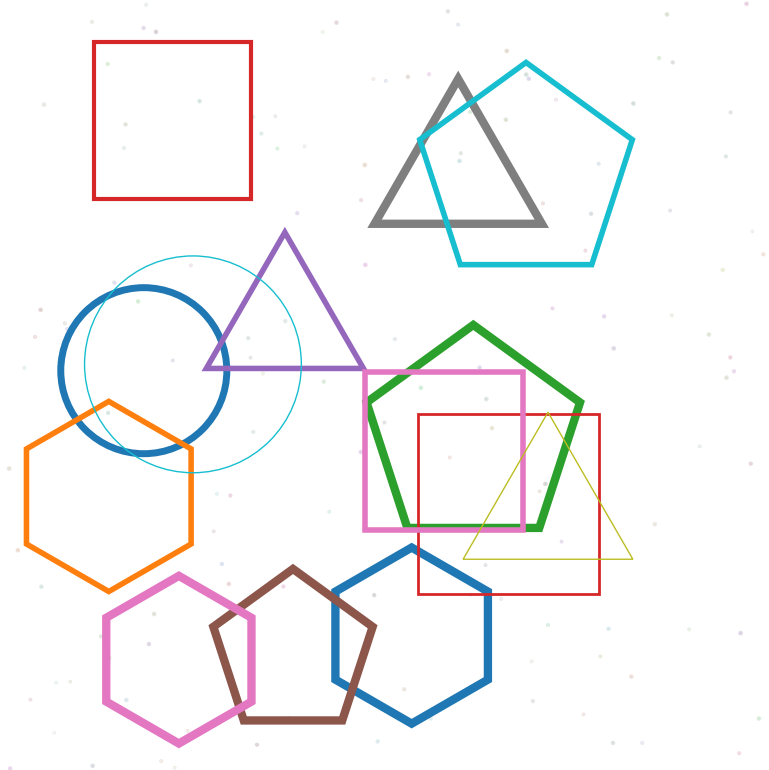[{"shape": "circle", "thickness": 2.5, "radius": 0.54, "center": [0.187, 0.519]}, {"shape": "hexagon", "thickness": 3, "radius": 0.57, "center": [0.535, 0.175]}, {"shape": "hexagon", "thickness": 2, "radius": 0.62, "center": [0.141, 0.355]}, {"shape": "pentagon", "thickness": 3, "radius": 0.73, "center": [0.615, 0.432]}, {"shape": "square", "thickness": 1.5, "radius": 0.51, "center": [0.224, 0.843]}, {"shape": "square", "thickness": 1, "radius": 0.59, "center": [0.66, 0.345]}, {"shape": "triangle", "thickness": 2, "radius": 0.59, "center": [0.37, 0.58]}, {"shape": "pentagon", "thickness": 3, "radius": 0.54, "center": [0.381, 0.152]}, {"shape": "square", "thickness": 2, "radius": 0.51, "center": [0.577, 0.414]}, {"shape": "hexagon", "thickness": 3, "radius": 0.54, "center": [0.232, 0.143]}, {"shape": "triangle", "thickness": 3, "radius": 0.63, "center": [0.595, 0.772]}, {"shape": "triangle", "thickness": 0.5, "radius": 0.64, "center": [0.712, 0.337]}, {"shape": "pentagon", "thickness": 2, "radius": 0.73, "center": [0.683, 0.774]}, {"shape": "circle", "thickness": 0.5, "radius": 0.7, "center": [0.251, 0.527]}]